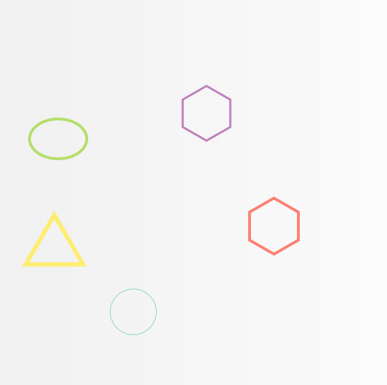[{"shape": "circle", "thickness": 0.5, "radius": 0.3, "center": [0.344, 0.19]}, {"shape": "hexagon", "thickness": 2, "radius": 0.36, "center": [0.707, 0.413]}, {"shape": "oval", "thickness": 2, "radius": 0.37, "center": [0.15, 0.639]}, {"shape": "hexagon", "thickness": 1.5, "radius": 0.36, "center": [0.533, 0.706]}, {"shape": "triangle", "thickness": 3, "radius": 0.43, "center": [0.14, 0.356]}]